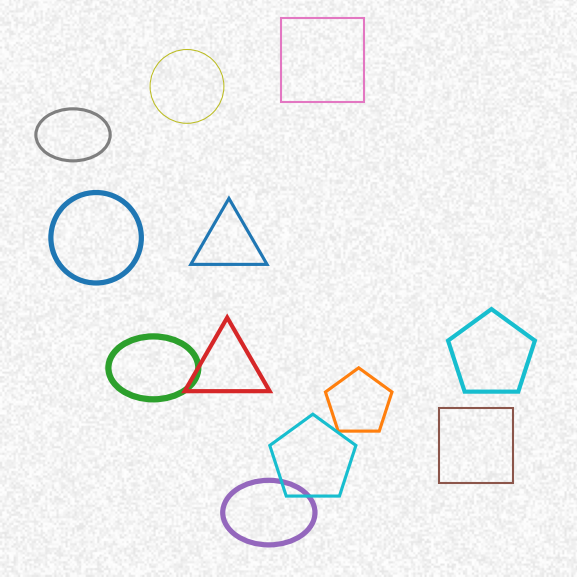[{"shape": "circle", "thickness": 2.5, "radius": 0.39, "center": [0.166, 0.587]}, {"shape": "triangle", "thickness": 1.5, "radius": 0.38, "center": [0.396, 0.579]}, {"shape": "pentagon", "thickness": 1.5, "radius": 0.3, "center": [0.621, 0.302]}, {"shape": "oval", "thickness": 3, "radius": 0.39, "center": [0.266, 0.362]}, {"shape": "triangle", "thickness": 2, "radius": 0.42, "center": [0.393, 0.364]}, {"shape": "oval", "thickness": 2.5, "radius": 0.4, "center": [0.466, 0.112]}, {"shape": "square", "thickness": 1, "radius": 0.32, "center": [0.825, 0.228]}, {"shape": "square", "thickness": 1, "radius": 0.36, "center": [0.558, 0.895]}, {"shape": "oval", "thickness": 1.5, "radius": 0.32, "center": [0.126, 0.766]}, {"shape": "circle", "thickness": 0.5, "radius": 0.32, "center": [0.324, 0.85]}, {"shape": "pentagon", "thickness": 1.5, "radius": 0.39, "center": [0.542, 0.204]}, {"shape": "pentagon", "thickness": 2, "radius": 0.4, "center": [0.851, 0.385]}]